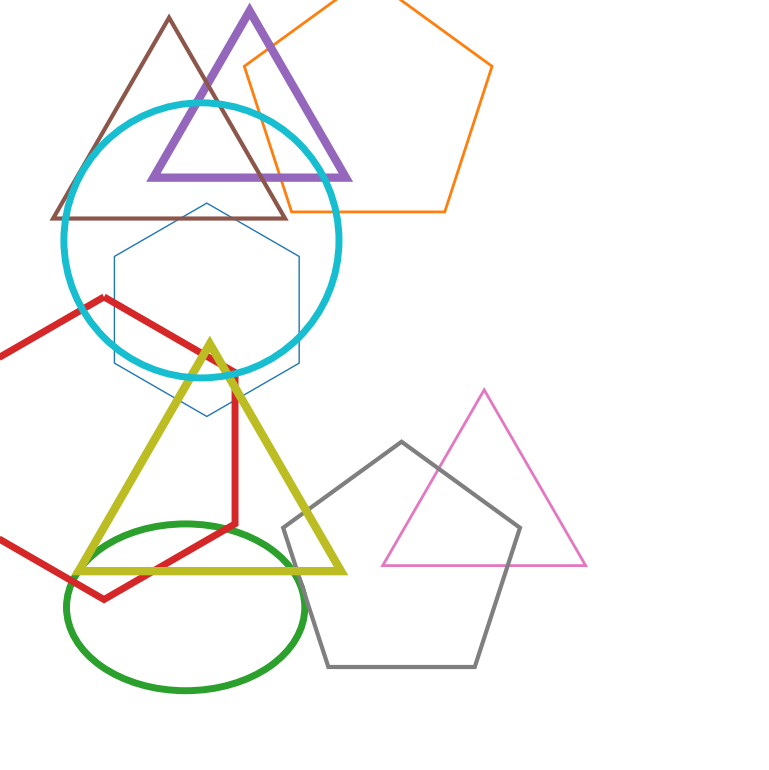[{"shape": "hexagon", "thickness": 0.5, "radius": 0.69, "center": [0.269, 0.598]}, {"shape": "pentagon", "thickness": 1, "radius": 0.85, "center": [0.478, 0.862]}, {"shape": "oval", "thickness": 2.5, "radius": 0.77, "center": [0.241, 0.211]}, {"shape": "hexagon", "thickness": 2.5, "radius": 0.98, "center": [0.135, 0.418]}, {"shape": "triangle", "thickness": 3, "radius": 0.72, "center": [0.324, 0.841]}, {"shape": "triangle", "thickness": 1.5, "radius": 0.87, "center": [0.22, 0.803]}, {"shape": "triangle", "thickness": 1, "radius": 0.76, "center": [0.629, 0.342]}, {"shape": "pentagon", "thickness": 1.5, "radius": 0.81, "center": [0.522, 0.265]}, {"shape": "triangle", "thickness": 3, "radius": 0.98, "center": [0.273, 0.357]}, {"shape": "circle", "thickness": 2.5, "radius": 0.89, "center": [0.262, 0.688]}]